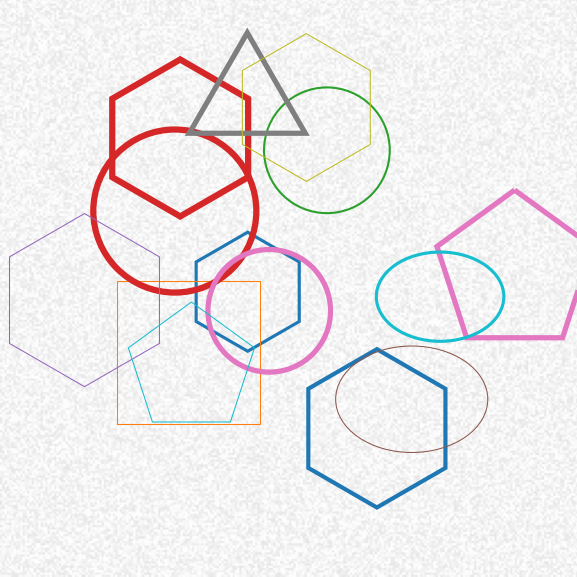[{"shape": "hexagon", "thickness": 2, "radius": 0.69, "center": [0.653, 0.257]}, {"shape": "hexagon", "thickness": 1.5, "radius": 0.52, "center": [0.429, 0.494]}, {"shape": "square", "thickness": 0.5, "radius": 0.62, "center": [0.326, 0.389]}, {"shape": "circle", "thickness": 1, "radius": 0.54, "center": [0.566, 0.739]}, {"shape": "hexagon", "thickness": 3, "radius": 0.68, "center": [0.312, 0.76]}, {"shape": "circle", "thickness": 3, "radius": 0.71, "center": [0.303, 0.634]}, {"shape": "hexagon", "thickness": 0.5, "radius": 0.75, "center": [0.146, 0.479]}, {"shape": "oval", "thickness": 0.5, "radius": 0.66, "center": [0.713, 0.308]}, {"shape": "pentagon", "thickness": 2.5, "radius": 0.71, "center": [0.891, 0.529]}, {"shape": "circle", "thickness": 2.5, "radius": 0.53, "center": [0.466, 0.461]}, {"shape": "triangle", "thickness": 2.5, "radius": 0.58, "center": [0.428, 0.826]}, {"shape": "hexagon", "thickness": 0.5, "radius": 0.64, "center": [0.53, 0.813]}, {"shape": "pentagon", "thickness": 0.5, "radius": 0.57, "center": [0.331, 0.361]}, {"shape": "oval", "thickness": 1.5, "radius": 0.55, "center": [0.762, 0.485]}]